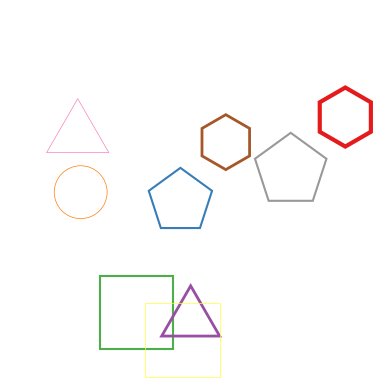[{"shape": "hexagon", "thickness": 3, "radius": 0.38, "center": [0.897, 0.696]}, {"shape": "pentagon", "thickness": 1.5, "radius": 0.43, "center": [0.469, 0.478]}, {"shape": "square", "thickness": 1.5, "radius": 0.48, "center": [0.354, 0.188]}, {"shape": "triangle", "thickness": 2, "radius": 0.43, "center": [0.495, 0.171]}, {"shape": "circle", "thickness": 0.5, "radius": 0.34, "center": [0.21, 0.501]}, {"shape": "square", "thickness": 0.5, "radius": 0.48, "center": [0.474, 0.117]}, {"shape": "hexagon", "thickness": 2, "radius": 0.36, "center": [0.586, 0.631]}, {"shape": "triangle", "thickness": 0.5, "radius": 0.47, "center": [0.202, 0.65]}, {"shape": "pentagon", "thickness": 1.5, "radius": 0.49, "center": [0.755, 0.557]}]